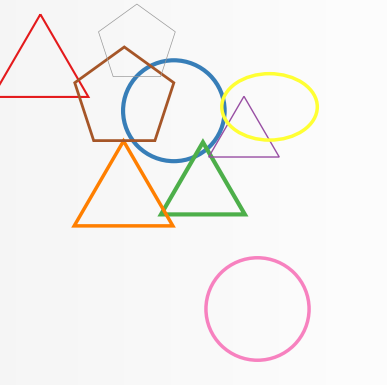[{"shape": "triangle", "thickness": 1.5, "radius": 0.72, "center": [0.104, 0.82]}, {"shape": "circle", "thickness": 3, "radius": 0.66, "center": [0.449, 0.712]}, {"shape": "triangle", "thickness": 3, "radius": 0.62, "center": [0.524, 0.506]}, {"shape": "triangle", "thickness": 1, "radius": 0.53, "center": [0.63, 0.645]}, {"shape": "triangle", "thickness": 2.5, "radius": 0.73, "center": [0.319, 0.487]}, {"shape": "oval", "thickness": 2.5, "radius": 0.62, "center": [0.696, 0.722]}, {"shape": "pentagon", "thickness": 2, "radius": 0.67, "center": [0.321, 0.744]}, {"shape": "circle", "thickness": 2.5, "radius": 0.67, "center": [0.665, 0.197]}, {"shape": "pentagon", "thickness": 0.5, "radius": 0.52, "center": [0.353, 0.885]}]